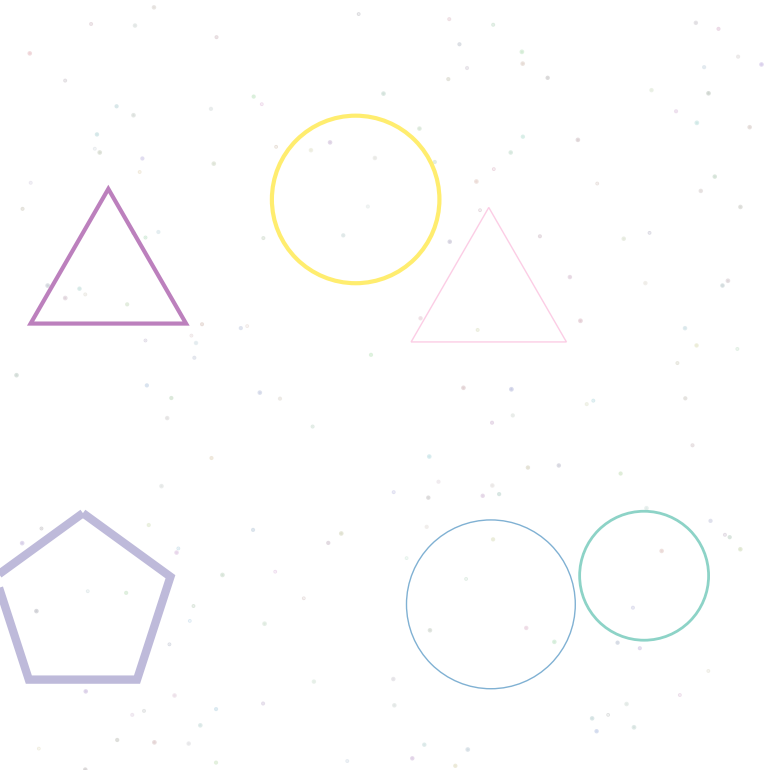[{"shape": "circle", "thickness": 1, "radius": 0.42, "center": [0.837, 0.252]}, {"shape": "pentagon", "thickness": 3, "radius": 0.6, "center": [0.108, 0.214]}, {"shape": "circle", "thickness": 0.5, "radius": 0.55, "center": [0.638, 0.215]}, {"shape": "triangle", "thickness": 0.5, "radius": 0.58, "center": [0.635, 0.614]}, {"shape": "triangle", "thickness": 1.5, "radius": 0.58, "center": [0.141, 0.638]}, {"shape": "circle", "thickness": 1.5, "radius": 0.54, "center": [0.462, 0.741]}]